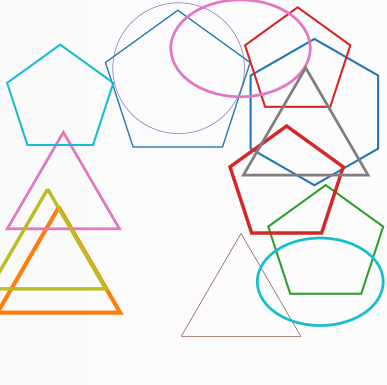[{"shape": "hexagon", "thickness": 1.5, "radius": 0.95, "center": [0.811, 0.709]}, {"shape": "pentagon", "thickness": 1, "radius": 0.98, "center": [0.459, 0.777]}, {"shape": "triangle", "thickness": 3, "radius": 0.91, "center": [0.152, 0.279]}, {"shape": "pentagon", "thickness": 1.5, "radius": 0.78, "center": [0.841, 0.363]}, {"shape": "pentagon", "thickness": 2.5, "radius": 0.77, "center": [0.74, 0.519]}, {"shape": "pentagon", "thickness": 1.5, "radius": 0.71, "center": [0.768, 0.838]}, {"shape": "circle", "thickness": 0.5, "radius": 0.85, "center": [0.461, 0.823]}, {"shape": "triangle", "thickness": 0.5, "radius": 0.89, "center": [0.622, 0.215]}, {"shape": "oval", "thickness": 2, "radius": 0.9, "center": [0.621, 0.875]}, {"shape": "triangle", "thickness": 2, "radius": 0.84, "center": [0.163, 0.489]}, {"shape": "triangle", "thickness": 2, "radius": 0.93, "center": [0.789, 0.638]}, {"shape": "triangle", "thickness": 2.5, "radius": 0.86, "center": [0.123, 0.336]}, {"shape": "pentagon", "thickness": 1.5, "radius": 0.72, "center": [0.155, 0.74]}, {"shape": "oval", "thickness": 2, "radius": 0.81, "center": [0.826, 0.268]}]